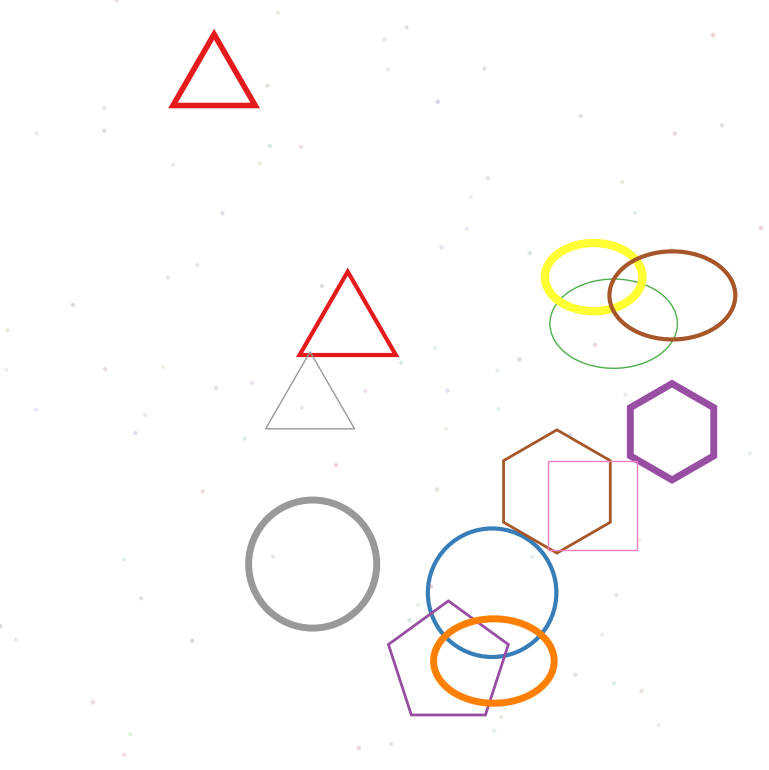[{"shape": "triangle", "thickness": 1.5, "radius": 0.36, "center": [0.452, 0.575]}, {"shape": "triangle", "thickness": 2, "radius": 0.31, "center": [0.278, 0.894]}, {"shape": "circle", "thickness": 1.5, "radius": 0.42, "center": [0.639, 0.23]}, {"shape": "oval", "thickness": 0.5, "radius": 0.41, "center": [0.797, 0.58]}, {"shape": "hexagon", "thickness": 2.5, "radius": 0.31, "center": [0.873, 0.439]}, {"shape": "pentagon", "thickness": 1, "radius": 0.41, "center": [0.582, 0.138]}, {"shape": "oval", "thickness": 2.5, "radius": 0.39, "center": [0.641, 0.142]}, {"shape": "oval", "thickness": 3, "radius": 0.32, "center": [0.771, 0.64]}, {"shape": "hexagon", "thickness": 1, "radius": 0.4, "center": [0.723, 0.362]}, {"shape": "oval", "thickness": 1.5, "radius": 0.41, "center": [0.873, 0.616]}, {"shape": "square", "thickness": 0.5, "radius": 0.29, "center": [0.769, 0.343]}, {"shape": "triangle", "thickness": 0.5, "radius": 0.33, "center": [0.403, 0.476]}, {"shape": "circle", "thickness": 2.5, "radius": 0.42, "center": [0.406, 0.267]}]